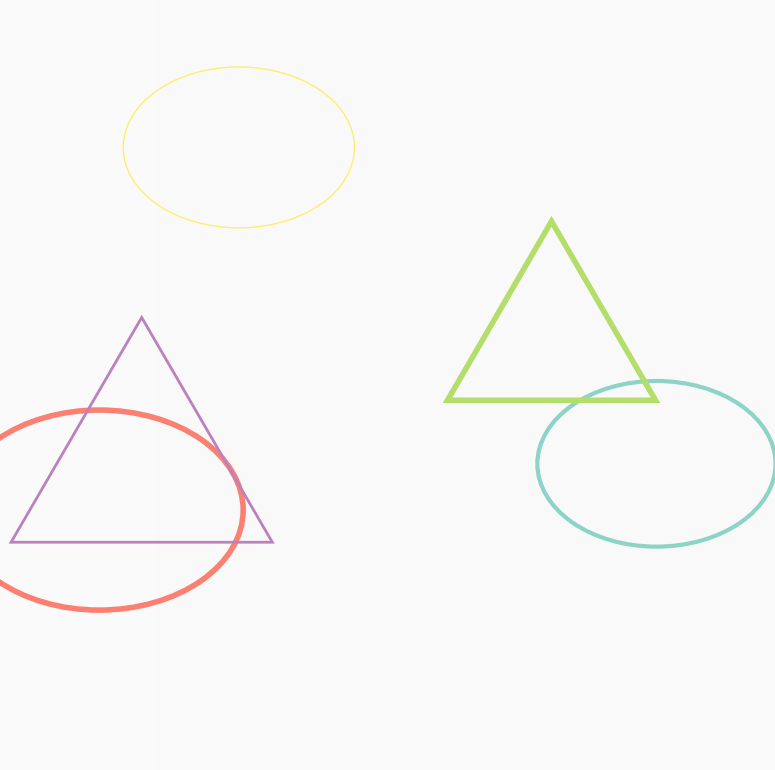[{"shape": "oval", "thickness": 1.5, "radius": 0.77, "center": [0.847, 0.398]}, {"shape": "oval", "thickness": 2, "radius": 0.93, "center": [0.128, 0.338]}, {"shape": "triangle", "thickness": 2, "radius": 0.77, "center": [0.712, 0.558]}, {"shape": "triangle", "thickness": 1, "radius": 0.97, "center": [0.183, 0.393]}, {"shape": "oval", "thickness": 0.5, "radius": 0.75, "center": [0.308, 0.809]}]